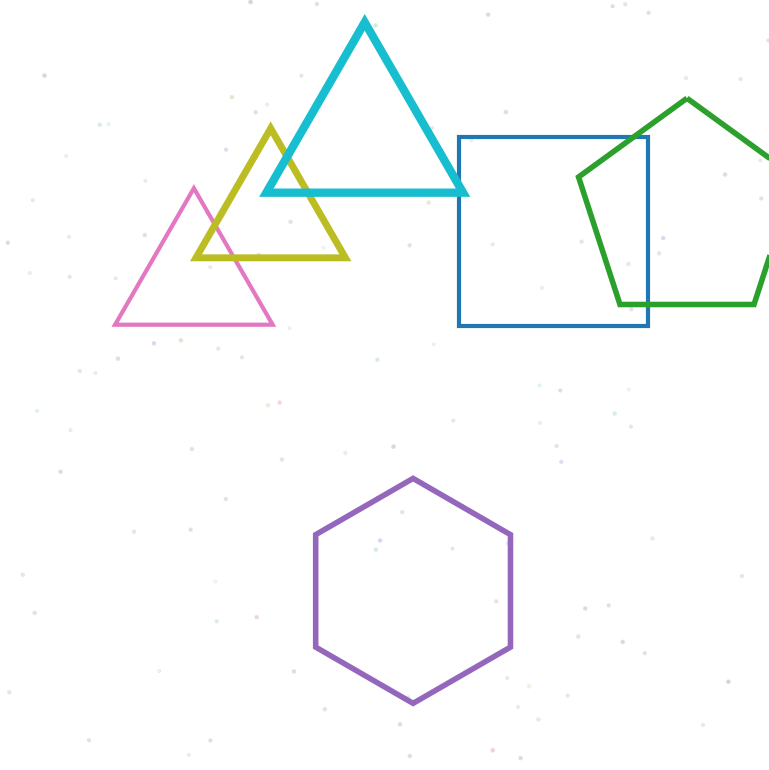[{"shape": "square", "thickness": 1.5, "radius": 0.61, "center": [0.719, 0.699]}, {"shape": "pentagon", "thickness": 2, "radius": 0.74, "center": [0.892, 0.724]}, {"shape": "hexagon", "thickness": 2, "radius": 0.73, "center": [0.536, 0.233]}, {"shape": "triangle", "thickness": 1.5, "radius": 0.59, "center": [0.252, 0.637]}, {"shape": "triangle", "thickness": 2.5, "radius": 0.56, "center": [0.352, 0.721]}, {"shape": "triangle", "thickness": 3, "radius": 0.74, "center": [0.474, 0.824]}]